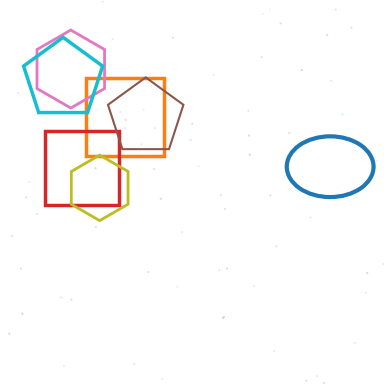[{"shape": "oval", "thickness": 3, "radius": 0.56, "center": [0.858, 0.567]}, {"shape": "square", "thickness": 2.5, "radius": 0.51, "center": [0.324, 0.697]}, {"shape": "square", "thickness": 2.5, "radius": 0.48, "center": [0.213, 0.563]}, {"shape": "pentagon", "thickness": 1.5, "radius": 0.52, "center": [0.378, 0.696]}, {"shape": "hexagon", "thickness": 2, "radius": 0.51, "center": [0.184, 0.821]}, {"shape": "hexagon", "thickness": 2, "radius": 0.43, "center": [0.259, 0.512]}, {"shape": "pentagon", "thickness": 2.5, "radius": 0.54, "center": [0.164, 0.795]}]